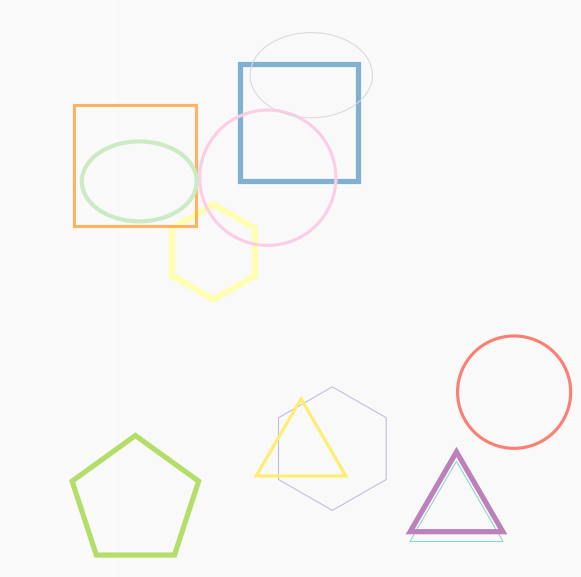[{"shape": "triangle", "thickness": 0.5, "radius": 0.46, "center": [0.785, 0.108]}, {"shape": "hexagon", "thickness": 3, "radius": 0.41, "center": [0.367, 0.563]}, {"shape": "hexagon", "thickness": 0.5, "radius": 0.53, "center": [0.572, 0.222]}, {"shape": "circle", "thickness": 1.5, "radius": 0.49, "center": [0.884, 0.32]}, {"shape": "square", "thickness": 2.5, "radius": 0.51, "center": [0.514, 0.787]}, {"shape": "square", "thickness": 1.5, "radius": 0.53, "center": [0.232, 0.713]}, {"shape": "pentagon", "thickness": 2.5, "radius": 0.57, "center": [0.233, 0.131]}, {"shape": "circle", "thickness": 1.5, "radius": 0.59, "center": [0.461, 0.691]}, {"shape": "oval", "thickness": 0.5, "radius": 0.53, "center": [0.536, 0.869]}, {"shape": "triangle", "thickness": 2.5, "radius": 0.46, "center": [0.785, 0.125]}, {"shape": "oval", "thickness": 2, "radius": 0.49, "center": [0.24, 0.685]}, {"shape": "triangle", "thickness": 1.5, "radius": 0.45, "center": [0.518, 0.219]}]